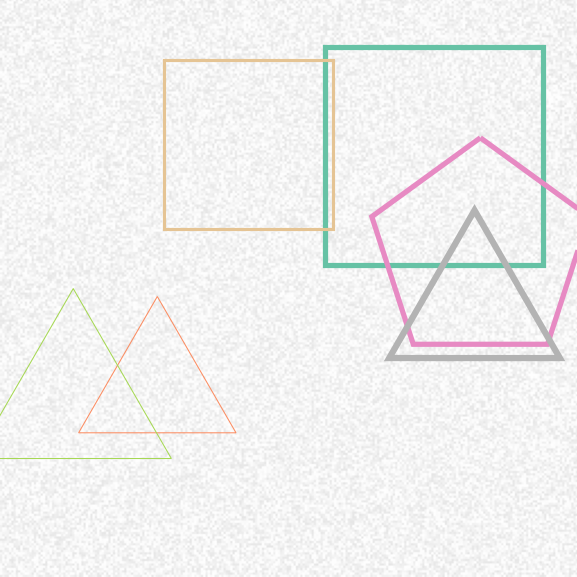[{"shape": "square", "thickness": 2.5, "radius": 0.95, "center": [0.751, 0.729]}, {"shape": "triangle", "thickness": 0.5, "radius": 0.79, "center": [0.272, 0.328]}, {"shape": "pentagon", "thickness": 2.5, "radius": 0.99, "center": [0.832, 0.563]}, {"shape": "triangle", "thickness": 0.5, "radius": 0.98, "center": [0.127, 0.303]}, {"shape": "square", "thickness": 1.5, "radius": 0.73, "center": [0.43, 0.749]}, {"shape": "triangle", "thickness": 3, "radius": 0.85, "center": [0.822, 0.464]}]